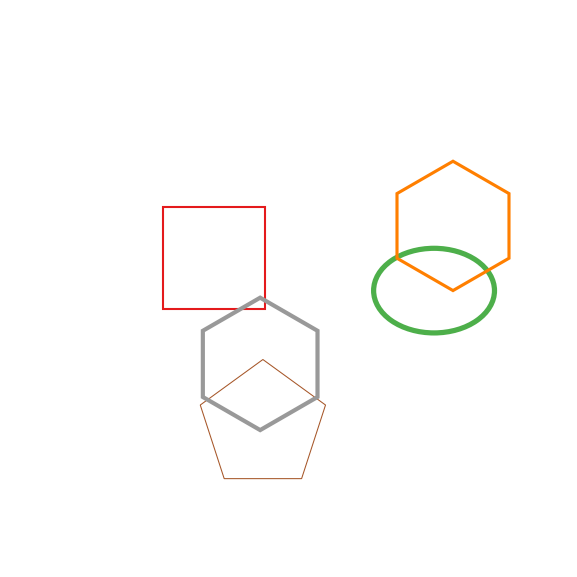[{"shape": "square", "thickness": 1, "radius": 0.44, "center": [0.37, 0.553]}, {"shape": "oval", "thickness": 2.5, "radius": 0.52, "center": [0.752, 0.496]}, {"shape": "hexagon", "thickness": 1.5, "radius": 0.56, "center": [0.784, 0.608]}, {"shape": "pentagon", "thickness": 0.5, "radius": 0.57, "center": [0.455, 0.263]}, {"shape": "hexagon", "thickness": 2, "radius": 0.57, "center": [0.451, 0.369]}]